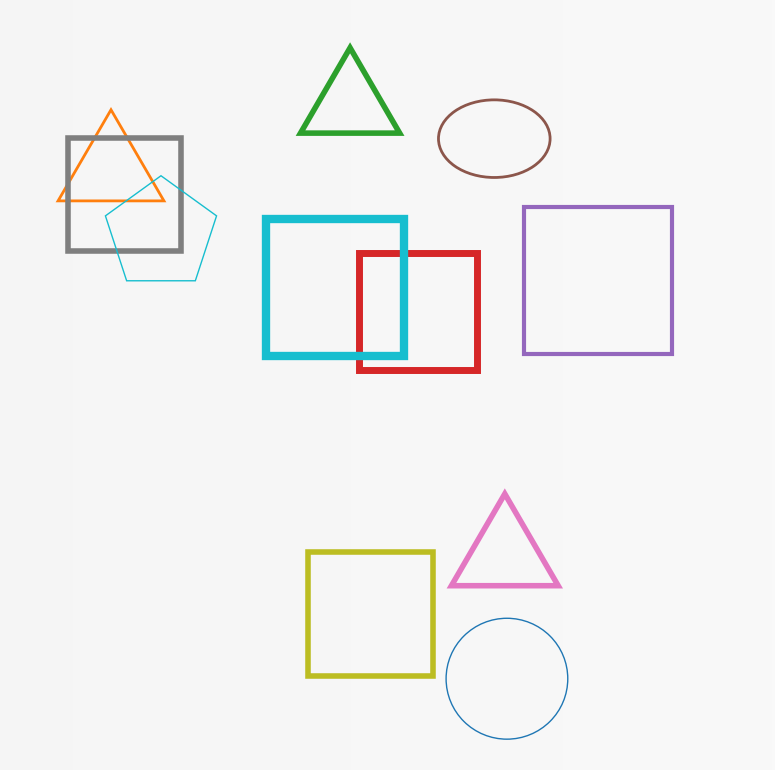[{"shape": "circle", "thickness": 0.5, "radius": 0.39, "center": [0.654, 0.119]}, {"shape": "triangle", "thickness": 1, "radius": 0.39, "center": [0.143, 0.779]}, {"shape": "triangle", "thickness": 2, "radius": 0.37, "center": [0.452, 0.864]}, {"shape": "square", "thickness": 2.5, "radius": 0.38, "center": [0.54, 0.595]}, {"shape": "square", "thickness": 1.5, "radius": 0.48, "center": [0.772, 0.636]}, {"shape": "oval", "thickness": 1, "radius": 0.36, "center": [0.638, 0.82]}, {"shape": "triangle", "thickness": 2, "radius": 0.4, "center": [0.651, 0.279]}, {"shape": "square", "thickness": 2, "radius": 0.37, "center": [0.161, 0.747]}, {"shape": "square", "thickness": 2, "radius": 0.4, "center": [0.478, 0.202]}, {"shape": "square", "thickness": 3, "radius": 0.45, "center": [0.432, 0.626]}, {"shape": "pentagon", "thickness": 0.5, "radius": 0.38, "center": [0.208, 0.696]}]